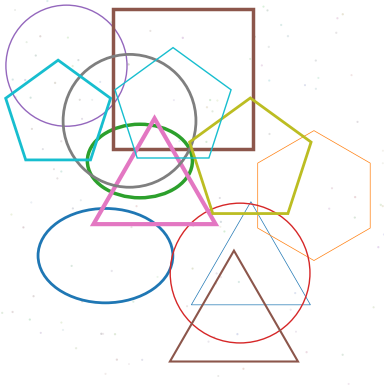[{"shape": "triangle", "thickness": 0.5, "radius": 0.89, "center": [0.652, 0.298]}, {"shape": "oval", "thickness": 2, "radius": 0.88, "center": [0.274, 0.336]}, {"shape": "hexagon", "thickness": 0.5, "radius": 0.84, "center": [0.815, 0.492]}, {"shape": "oval", "thickness": 2.5, "radius": 0.68, "center": [0.363, 0.582]}, {"shape": "circle", "thickness": 1, "radius": 0.91, "center": [0.624, 0.291]}, {"shape": "circle", "thickness": 1, "radius": 0.79, "center": [0.173, 0.829]}, {"shape": "square", "thickness": 2.5, "radius": 0.91, "center": [0.474, 0.796]}, {"shape": "triangle", "thickness": 1.5, "radius": 0.96, "center": [0.608, 0.157]}, {"shape": "triangle", "thickness": 3, "radius": 0.92, "center": [0.401, 0.509]}, {"shape": "circle", "thickness": 2, "radius": 0.86, "center": [0.336, 0.686]}, {"shape": "pentagon", "thickness": 2, "radius": 0.83, "center": [0.65, 0.58]}, {"shape": "pentagon", "thickness": 2, "radius": 0.72, "center": [0.151, 0.7]}, {"shape": "pentagon", "thickness": 1, "radius": 0.79, "center": [0.449, 0.718]}]